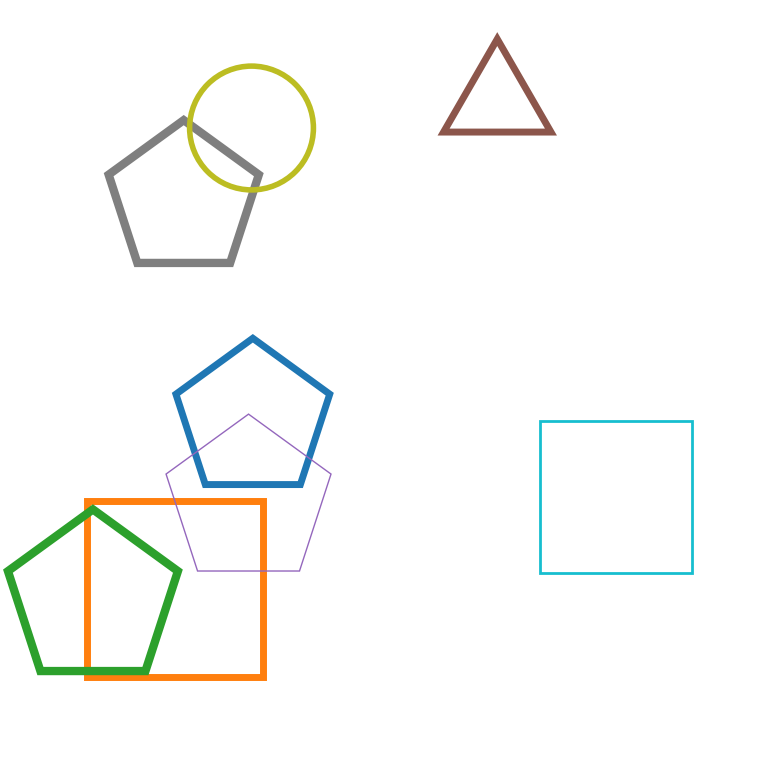[{"shape": "pentagon", "thickness": 2.5, "radius": 0.53, "center": [0.328, 0.456]}, {"shape": "square", "thickness": 2.5, "radius": 0.57, "center": [0.227, 0.236]}, {"shape": "pentagon", "thickness": 3, "radius": 0.58, "center": [0.121, 0.222]}, {"shape": "pentagon", "thickness": 0.5, "radius": 0.56, "center": [0.323, 0.35]}, {"shape": "triangle", "thickness": 2.5, "radius": 0.4, "center": [0.646, 0.869]}, {"shape": "pentagon", "thickness": 3, "radius": 0.51, "center": [0.239, 0.741]}, {"shape": "circle", "thickness": 2, "radius": 0.4, "center": [0.327, 0.834]}, {"shape": "square", "thickness": 1, "radius": 0.49, "center": [0.8, 0.354]}]